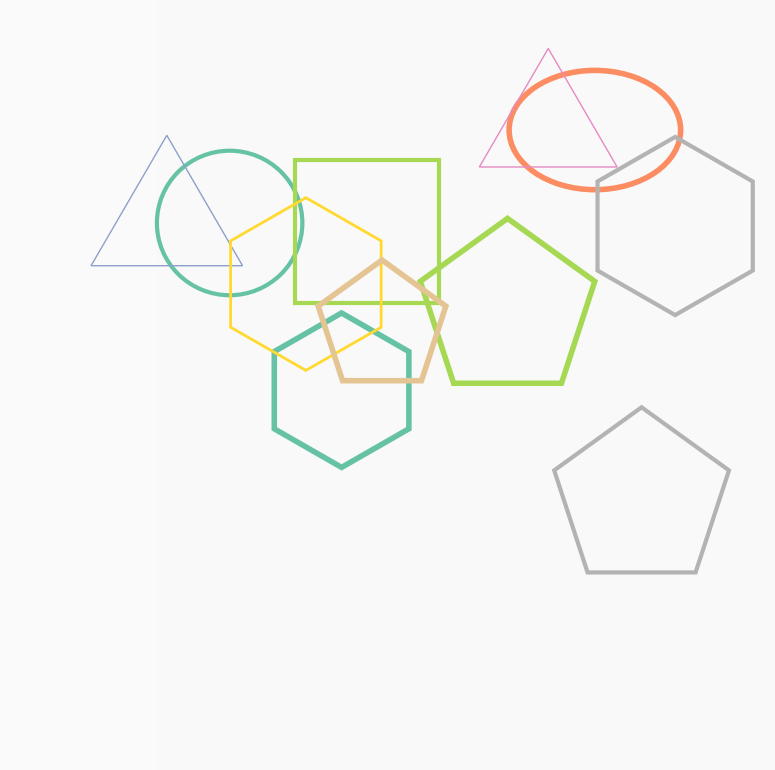[{"shape": "hexagon", "thickness": 2, "radius": 0.5, "center": [0.441, 0.493]}, {"shape": "circle", "thickness": 1.5, "radius": 0.47, "center": [0.296, 0.71]}, {"shape": "oval", "thickness": 2, "radius": 0.55, "center": [0.768, 0.831]}, {"shape": "triangle", "thickness": 0.5, "radius": 0.56, "center": [0.215, 0.711]}, {"shape": "triangle", "thickness": 0.5, "radius": 0.51, "center": [0.707, 0.834]}, {"shape": "pentagon", "thickness": 2, "radius": 0.59, "center": [0.655, 0.598]}, {"shape": "square", "thickness": 1.5, "radius": 0.46, "center": [0.474, 0.699]}, {"shape": "hexagon", "thickness": 1, "radius": 0.56, "center": [0.395, 0.631]}, {"shape": "pentagon", "thickness": 2, "radius": 0.43, "center": [0.493, 0.576]}, {"shape": "pentagon", "thickness": 1.5, "radius": 0.59, "center": [0.828, 0.353]}, {"shape": "hexagon", "thickness": 1.5, "radius": 0.58, "center": [0.871, 0.706]}]